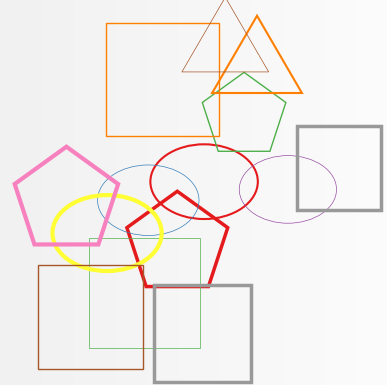[{"shape": "oval", "thickness": 1.5, "radius": 0.69, "center": [0.527, 0.528]}, {"shape": "pentagon", "thickness": 2.5, "radius": 0.68, "center": [0.458, 0.366]}, {"shape": "oval", "thickness": 0.5, "radius": 0.65, "center": [0.383, 0.48]}, {"shape": "square", "thickness": 0.5, "radius": 0.72, "center": [0.373, 0.24]}, {"shape": "pentagon", "thickness": 1, "radius": 0.57, "center": [0.63, 0.699]}, {"shape": "oval", "thickness": 0.5, "radius": 0.63, "center": [0.743, 0.508]}, {"shape": "triangle", "thickness": 1.5, "radius": 0.67, "center": [0.663, 0.825]}, {"shape": "square", "thickness": 1, "radius": 0.73, "center": [0.419, 0.794]}, {"shape": "oval", "thickness": 3, "radius": 0.7, "center": [0.276, 0.395]}, {"shape": "square", "thickness": 1, "radius": 0.67, "center": [0.234, 0.177]}, {"shape": "triangle", "thickness": 0.5, "radius": 0.65, "center": [0.581, 0.878]}, {"shape": "pentagon", "thickness": 3, "radius": 0.7, "center": [0.171, 0.479]}, {"shape": "square", "thickness": 2.5, "radius": 0.63, "center": [0.523, 0.134]}, {"shape": "square", "thickness": 2.5, "radius": 0.55, "center": [0.875, 0.563]}]